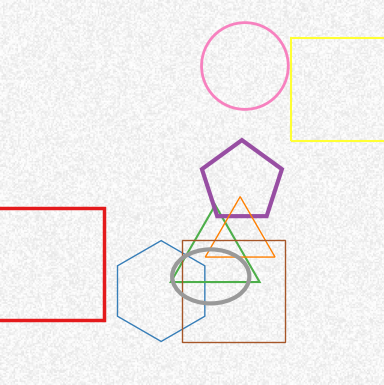[{"shape": "square", "thickness": 2.5, "radius": 0.73, "center": [0.124, 0.314]}, {"shape": "hexagon", "thickness": 1, "radius": 0.65, "center": [0.419, 0.244]}, {"shape": "triangle", "thickness": 1.5, "radius": 0.67, "center": [0.559, 0.334]}, {"shape": "pentagon", "thickness": 3, "radius": 0.55, "center": [0.628, 0.527]}, {"shape": "triangle", "thickness": 1, "radius": 0.52, "center": [0.624, 0.385]}, {"shape": "square", "thickness": 1.5, "radius": 0.67, "center": [0.889, 0.767]}, {"shape": "square", "thickness": 1, "radius": 0.67, "center": [0.606, 0.244]}, {"shape": "circle", "thickness": 2, "radius": 0.56, "center": [0.636, 0.829]}, {"shape": "oval", "thickness": 3, "radius": 0.5, "center": [0.547, 0.282]}]